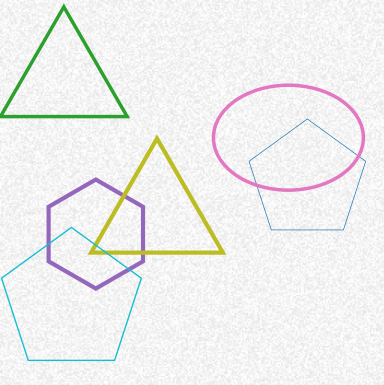[{"shape": "pentagon", "thickness": 0.5, "radius": 0.8, "center": [0.798, 0.532]}, {"shape": "triangle", "thickness": 2.5, "radius": 0.95, "center": [0.166, 0.792]}, {"shape": "hexagon", "thickness": 3, "radius": 0.71, "center": [0.249, 0.392]}, {"shape": "oval", "thickness": 2.5, "radius": 0.97, "center": [0.749, 0.642]}, {"shape": "triangle", "thickness": 3, "radius": 0.99, "center": [0.408, 0.443]}, {"shape": "pentagon", "thickness": 1, "radius": 0.95, "center": [0.186, 0.218]}]